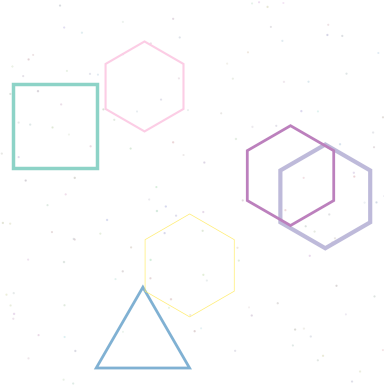[{"shape": "square", "thickness": 2.5, "radius": 0.54, "center": [0.143, 0.673]}, {"shape": "hexagon", "thickness": 3, "radius": 0.67, "center": [0.845, 0.49]}, {"shape": "triangle", "thickness": 2, "radius": 0.7, "center": [0.371, 0.114]}, {"shape": "hexagon", "thickness": 1.5, "radius": 0.58, "center": [0.375, 0.775]}, {"shape": "hexagon", "thickness": 2, "radius": 0.65, "center": [0.755, 0.544]}, {"shape": "hexagon", "thickness": 0.5, "radius": 0.67, "center": [0.493, 0.311]}]